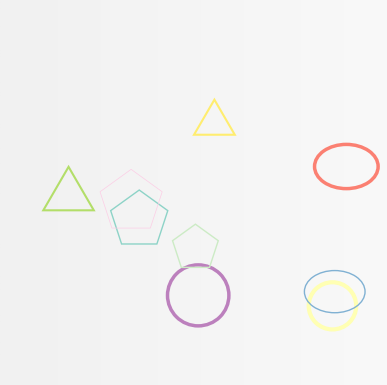[{"shape": "pentagon", "thickness": 1, "radius": 0.39, "center": [0.359, 0.429]}, {"shape": "circle", "thickness": 3, "radius": 0.31, "center": [0.858, 0.206]}, {"shape": "oval", "thickness": 2.5, "radius": 0.41, "center": [0.894, 0.567]}, {"shape": "oval", "thickness": 1, "radius": 0.39, "center": [0.864, 0.242]}, {"shape": "triangle", "thickness": 1.5, "radius": 0.38, "center": [0.177, 0.491]}, {"shape": "pentagon", "thickness": 0.5, "radius": 0.42, "center": [0.338, 0.476]}, {"shape": "circle", "thickness": 2.5, "radius": 0.4, "center": [0.511, 0.233]}, {"shape": "pentagon", "thickness": 1, "radius": 0.31, "center": [0.504, 0.356]}, {"shape": "triangle", "thickness": 1.5, "radius": 0.3, "center": [0.553, 0.68]}]